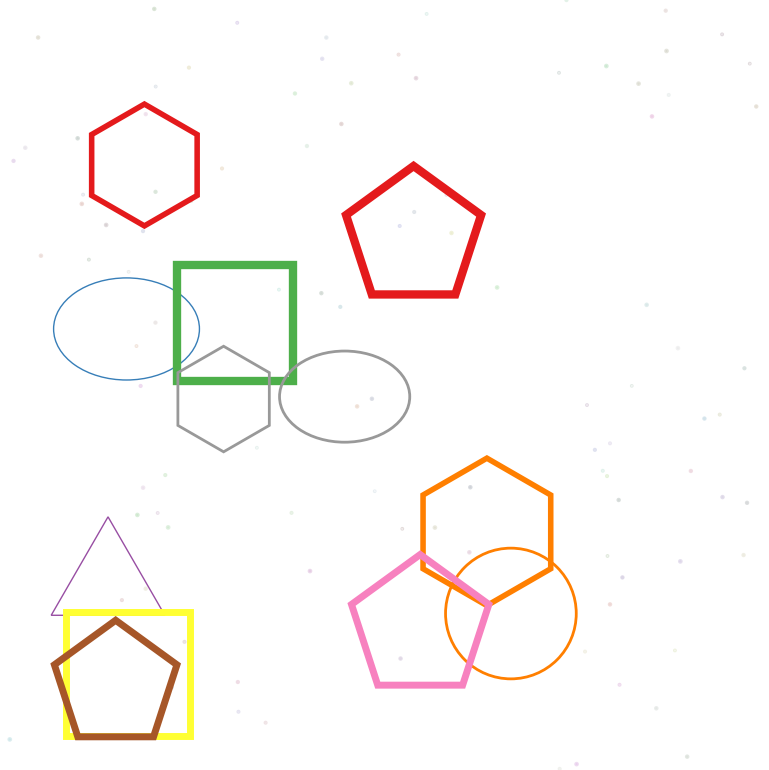[{"shape": "pentagon", "thickness": 3, "radius": 0.46, "center": [0.537, 0.692]}, {"shape": "hexagon", "thickness": 2, "radius": 0.4, "center": [0.188, 0.786]}, {"shape": "oval", "thickness": 0.5, "radius": 0.47, "center": [0.164, 0.573]}, {"shape": "square", "thickness": 3, "radius": 0.38, "center": [0.305, 0.581]}, {"shape": "triangle", "thickness": 0.5, "radius": 0.43, "center": [0.14, 0.244]}, {"shape": "circle", "thickness": 1, "radius": 0.42, "center": [0.664, 0.203]}, {"shape": "hexagon", "thickness": 2, "radius": 0.48, "center": [0.632, 0.309]}, {"shape": "square", "thickness": 2.5, "radius": 0.4, "center": [0.166, 0.125]}, {"shape": "pentagon", "thickness": 2.5, "radius": 0.42, "center": [0.15, 0.111]}, {"shape": "pentagon", "thickness": 2.5, "radius": 0.47, "center": [0.546, 0.186]}, {"shape": "oval", "thickness": 1, "radius": 0.42, "center": [0.448, 0.485]}, {"shape": "hexagon", "thickness": 1, "radius": 0.34, "center": [0.29, 0.482]}]